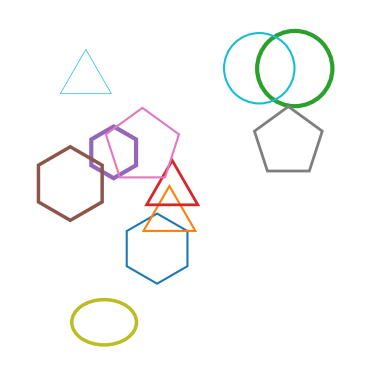[{"shape": "hexagon", "thickness": 1.5, "radius": 0.46, "center": [0.408, 0.354]}, {"shape": "triangle", "thickness": 1.5, "radius": 0.39, "center": [0.44, 0.439]}, {"shape": "circle", "thickness": 3, "radius": 0.49, "center": [0.766, 0.822]}, {"shape": "triangle", "thickness": 2, "radius": 0.38, "center": [0.447, 0.506]}, {"shape": "hexagon", "thickness": 3, "radius": 0.34, "center": [0.295, 0.604]}, {"shape": "hexagon", "thickness": 2.5, "radius": 0.48, "center": [0.183, 0.523]}, {"shape": "pentagon", "thickness": 1.5, "radius": 0.5, "center": [0.37, 0.62]}, {"shape": "pentagon", "thickness": 2, "radius": 0.46, "center": [0.749, 0.631]}, {"shape": "oval", "thickness": 2.5, "radius": 0.42, "center": [0.27, 0.163]}, {"shape": "circle", "thickness": 1.5, "radius": 0.46, "center": [0.673, 0.823]}, {"shape": "triangle", "thickness": 0.5, "radius": 0.38, "center": [0.223, 0.795]}]